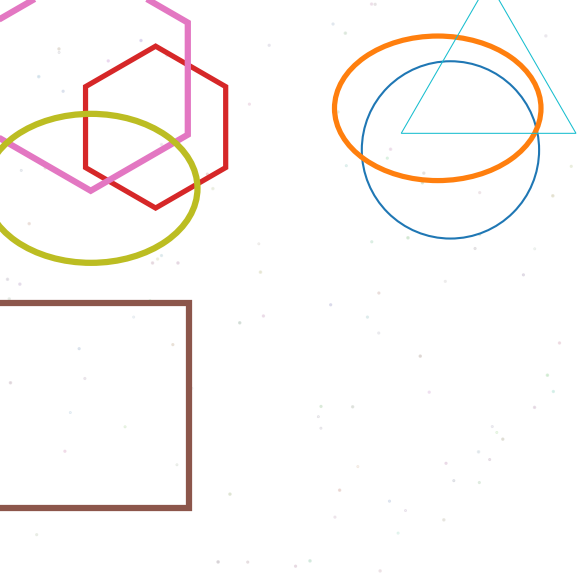[{"shape": "circle", "thickness": 1, "radius": 0.77, "center": [0.78, 0.74]}, {"shape": "oval", "thickness": 2.5, "radius": 0.89, "center": [0.758, 0.812]}, {"shape": "hexagon", "thickness": 2.5, "radius": 0.7, "center": [0.269, 0.779]}, {"shape": "square", "thickness": 3, "radius": 0.89, "center": [0.149, 0.297]}, {"shape": "hexagon", "thickness": 3, "radius": 0.97, "center": [0.157, 0.863]}, {"shape": "oval", "thickness": 3, "radius": 0.92, "center": [0.158, 0.673]}, {"shape": "triangle", "thickness": 0.5, "radius": 0.87, "center": [0.846, 0.856]}]